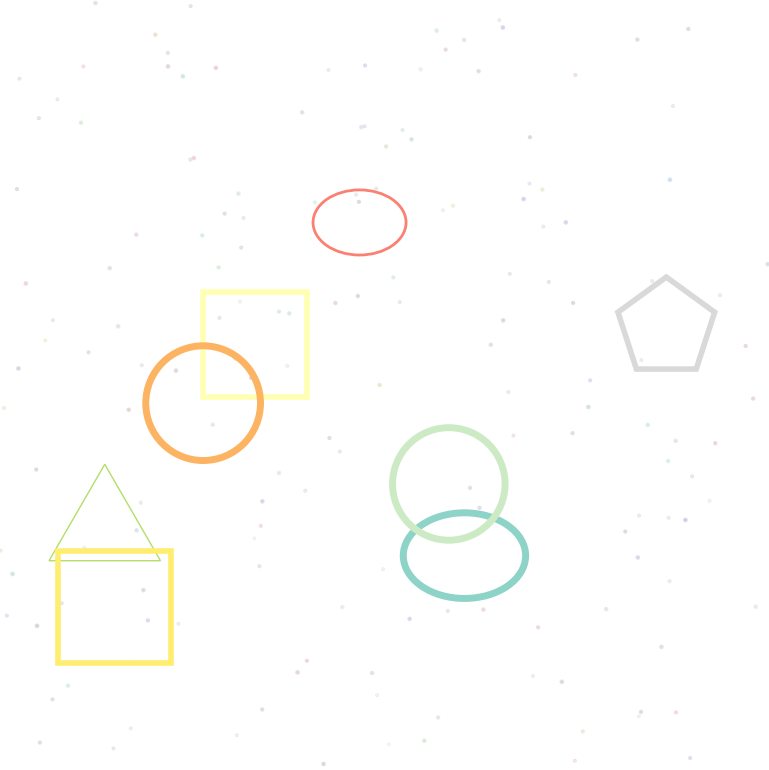[{"shape": "oval", "thickness": 2.5, "radius": 0.4, "center": [0.603, 0.278]}, {"shape": "square", "thickness": 2, "radius": 0.34, "center": [0.331, 0.552]}, {"shape": "oval", "thickness": 1, "radius": 0.3, "center": [0.467, 0.711]}, {"shape": "circle", "thickness": 2.5, "radius": 0.37, "center": [0.264, 0.476]}, {"shape": "triangle", "thickness": 0.5, "radius": 0.42, "center": [0.136, 0.314]}, {"shape": "pentagon", "thickness": 2, "radius": 0.33, "center": [0.865, 0.574]}, {"shape": "circle", "thickness": 2.5, "radius": 0.37, "center": [0.583, 0.372]}, {"shape": "square", "thickness": 2, "radius": 0.37, "center": [0.148, 0.212]}]